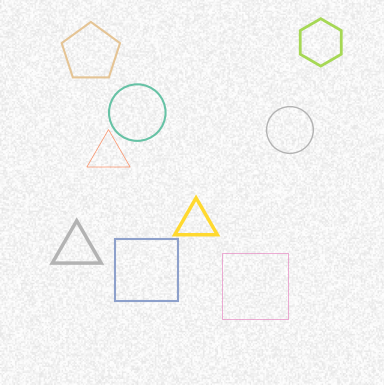[{"shape": "circle", "thickness": 1.5, "radius": 0.37, "center": [0.357, 0.708]}, {"shape": "triangle", "thickness": 0.5, "radius": 0.32, "center": [0.282, 0.599]}, {"shape": "square", "thickness": 1.5, "radius": 0.4, "center": [0.38, 0.298]}, {"shape": "square", "thickness": 0.5, "radius": 0.43, "center": [0.663, 0.257]}, {"shape": "hexagon", "thickness": 2, "radius": 0.31, "center": [0.833, 0.89]}, {"shape": "triangle", "thickness": 2.5, "radius": 0.32, "center": [0.509, 0.422]}, {"shape": "pentagon", "thickness": 1.5, "radius": 0.4, "center": [0.236, 0.863]}, {"shape": "triangle", "thickness": 2.5, "radius": 0.37, "center": [0.199, 0.353]}, {"shape": "circle", "thickness": 1, "radius": 0.3, "center": [0.753, 0.662]}]